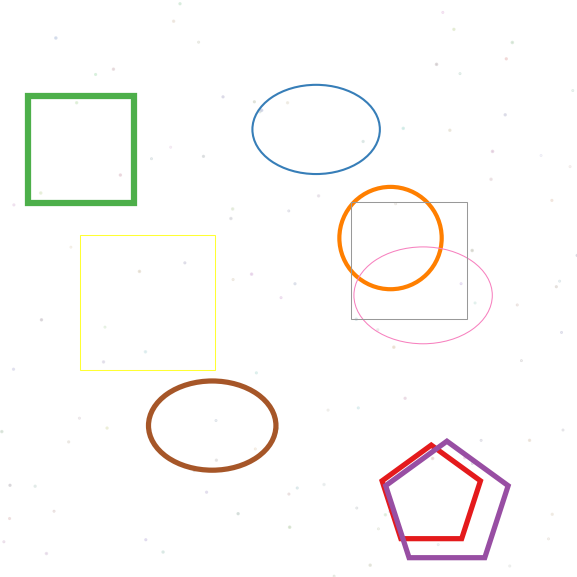[{"shape": "pentagon", "thickness": 2.5, "radius": 0.45, "center": [0.747, 0.139]}, {"shape": "oval", "thickness": 1, "radius": 0.55, "center": [0.547, 0.775]}, {"shape": "square", "thickness": 3, "radius": 0.46, "center": [0.14, 0.74]}, {"shape": "pentagon", "thickness": 2.5, "radius": 0.56, "center": [0.774, 0.124]}, {"shape": "circle", "thickness": 2, "radius": 0.44, "center": [0.676, 0.587]}, {"shape": "square", "thickness": 0.5, "radius": 0.59, "center": [0.256, 0.475]}, {"shape": "oval", "thickness": 2.5, "radius": 0.55, "center": [0.367, 0.262]}, {"shape": "oval", "thickness": 0.5, "radius": 0.6, "center": [0.733, 0.488]}, {"shape": "square", "thickness": 0.5, "radius": 0.5, "center": [0.708, 0.548]}]